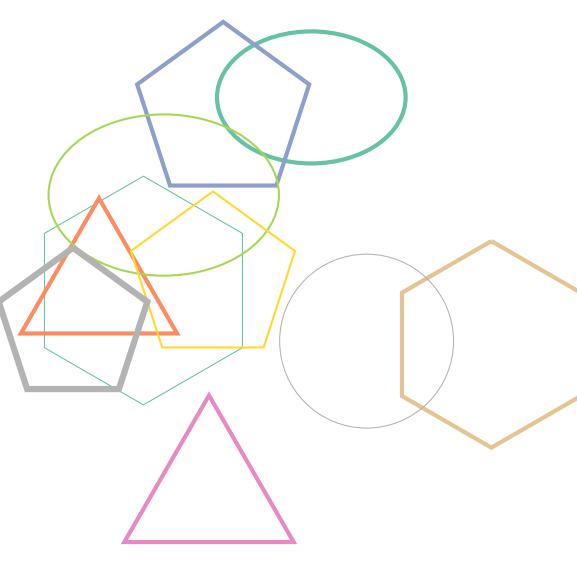[{"shape": "oval", "thickness": 2, "radius": 0.82, "center": [0.539, 0.83]}, {"shape": "hexagon", "thickness": 0.5, "radius": 0.99, "center": [0.248, 0.496]}, {"shape": "triangle", "thickness": 2, "radius": 0.78, "center": [0.171, 0.5]}, {"shape": "pentagon", "thickness": 2, "radius": 0.78, "center": [0.387, 0.805]}, {"shape": "triangle", "thickness": 2, "radius": 0.85, "center": [0.362, 0.145]}, {"shape": "oval", "thickness": 1, "radius": 1.0, "center": [0.284, 0.661]}, {"shape": "pentagon", "thickness": 1, "radius": 0.75, "center": [0.369, 0.518]}, {"shape": "hexagon", "thickness": 2, "radius": 0.89, "center": [0.851, 0.403]}, {"shape": "circle", "thickness": 0.5, "radius": 0.75, "center": [0.635, 0.408]}, {"shape": "pentagon", "thickness": 3, "radius": 0.68, "center": [0.126, 0.435]}]